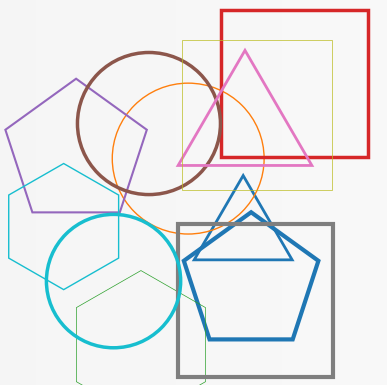[{"shape": "pentagon", "thickness": 3, "radius": 0.91, "center": [0.648, 0.266]}, {"shape": "triangle", "thickness": 2, "radius": 0.73, "center": [0.628, 0.398]}, {"shape": "circle", "thickness": 1, "radius": 0.98, "center": [0.486, 0.588]}, {"shape": "hexagon", "thickness": 0.5, "radius": 0.96, "center": [0.364, 0.105]}, {"shape": "square", "thickness": 2.5, "radius": 0.95, "center": [0.759, 0.783]}, {"shape": "pentagon", "thickness": 1.5, "radius": 0.96, "center": [0.196, 0.604]}, {"shape": "circle", "thickness": 2.5, "radius": 0.92, "center": [0.384, 0.679]}, {"shape": "triangle", "thickness": 2, "radius": 1.0, "center": [0.632, 0.67]}, {"shape": "square", "thickness": 3, "radius": 1.0, "center": [0.659, 0.219]}, {"shape": "square", "thickness": 0.5, "radius": 0.97, "center": [0.663, 0.701]}, {"shape": "circle", "thickness": 2.5, "radius": 0.87, "center": [0.293, 0.27]}, {"shape": "hexagon", "thickness": 1, "radius": 0.82, "center": [0.164, 0.411]}]